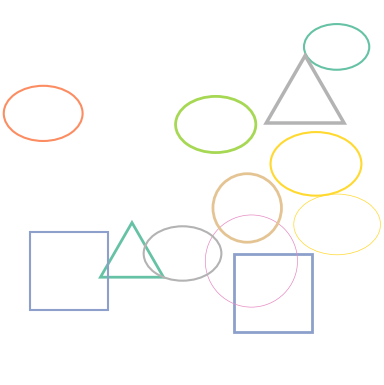[{"shape": "triangle", "thickness": 2, "radius": 0.47, "center": [0.343, 0.327]}, {"shape": "oval", "thickness": 1.5, "radius": 0.42, "center": [0.874, 0.878]}, {"shape": "oval", "thickness": 1.5, "radius": 0.51, "center": [0.112, 0.705]}, {"shape": "square", "thickness": 1.5, "radius": 0.5, "center": [0.179, 0.296]}, {"shape": "square", "thickness": 2, "radius": 0.51, "center": [0.709, 0.239]}, {"shape": "circle", "thickness": 0.5, "radius": 0.6, "center": [0.653, 0.322]}, {"shape": "oval", "thickness": 2, "radius": 0.52, "center": [0.56, 0.677]}, {"shape": "oval", "thickness": 0.5, "radius": 0.56, "center": [0.876, 0.417]}, {"shape": "oval", "thickness": 1.5, "radius": 0.59, "center": [0.821, 0.574]}, {"shape": "circle", "thickness": 2, "radius": 0.44, "center": [0.642, 0.46]}, {"shape": "oval", "thickness": 1.5, "radius": 0.5, "center": [0.474, 0.342]}, {"shape": "triangle", "thickness": 2.5, "radius": 0.58, "center": [0.793, 0.739]}]